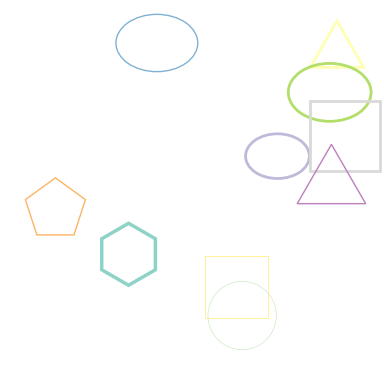[{"shape": "hexagon", "thickness": 2.5, "radius": 0.4, "center": [0.334, 0.34]}, {"shape": "triangle", "thickness": 2, "radius": 0.4, "center": [0.875, 0.865]}, {"shape": "oval", "thickness": 2, "radius": 0.41, "center": [0.721, 0.594]}, {"shape": "oval", "thickness": 1, "radius": 0.53, "center": [0.407, 0.888]}, {"shape": "pentagon", "thickness": 1, "radius": 0.41, "center": [0.144, 0.456]}, {"shape": "oval", "thickness": 2, "radius": 0.54, "center": [0.856, 0.76]}, {"shape": "square", "thickness": 2, "radius": 0.45, "center": [0.897, 0.647]}, {"shape": "triangle", "thickness": 1, "radius": 0.51, "center": [0.861, 0.522]}, {"shape": "circle", "thickness": 0.5, "radius": 0.44, "center": [0.629, 0.18]}, {"shape": "square", "thickness": 0.5, "radius": 0.41, "center": [0.614, 0.255]}]